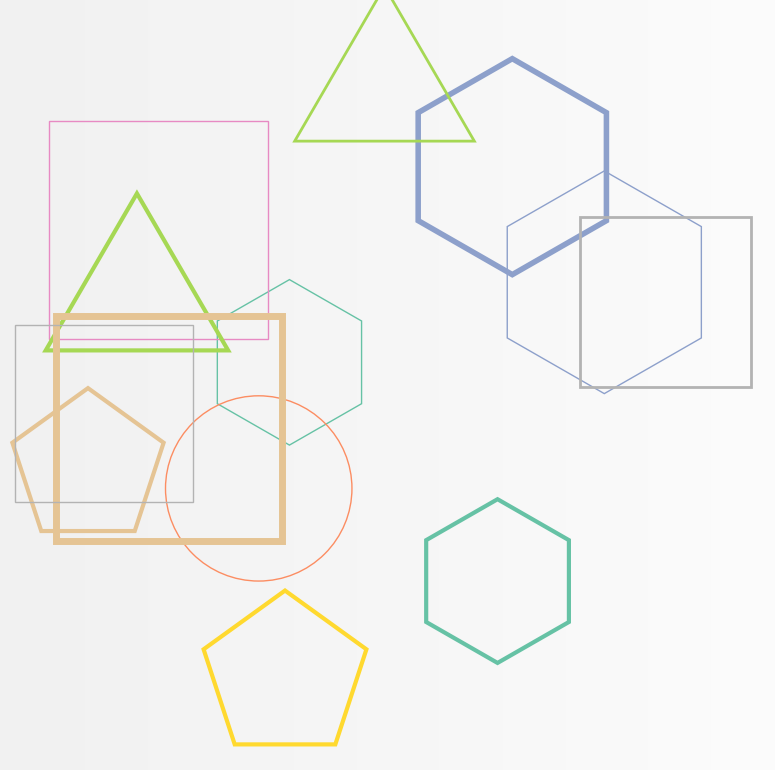[{"shape": "hexagon", "thickness": 1.5, "radius": 0.53, "center": [0.642, 0.245]}, {"shape": "hexagon", "thickness": 0.5, "radius": 0.54, "center": [0.373, 0.529]}, {"shape": "circle", "thickness": 0.5, "radius": 0.6, "center": [0.334, 0.366]}, {"shape": "hexagon", "thickness": 0.5, "radius": 0.72, "center": [0.78, 0.633]}, {"shape": "hexagon", "thickness": 2, "radius": 0.7, "center": [0.661, 0.784]}, {"shape": "square", "thickness": 0.5, "radius": 0.71, "center": [0.204, 0.702]}, {"shape": "triangle", "thickness": 1.5, "radius": 0.68, "center": [0.177, 0.613]}, {"shape": "triangle", "thickness": 1, "radius": 0.67, "center": [0.496, 0.884]}, {"shape": "pentagon", "thickness": 1.5, "radius": 0.55, "center": [0.368, 0.123]}, {"shape": "pentagon", "thickness": 1.5, "radius": 0.51, "center": [0.114, 0.393]}, {"shape": "square", "thickness": 2.5, "radius": 0.73, "center": [0.218, 0.444]}, {"shape": "square", "thickness": 0.5, "radius": 0.57, "center": [0.134, 0.463]}, {"shape": "square", "thickness": 1, "radius": 0.55, "center": [0.859, 0.608]}]